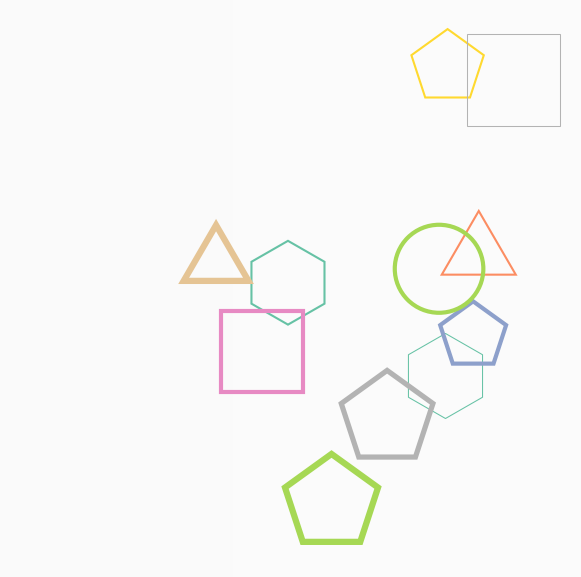[{"shape": "hexagon", "thickness": 1, "radius": 0.36, "center": [0.495, 0.51]}, {"shape": "hexagon", "thickness": 0.5, "radius": 0.37, "center": [0.766, 0.348]}, {"shape": "triangle", "thickness": 1, "radius": 0.37, "center": [0.824, 0.56]}, {"shape": "pentagon", "thickness": 2, "radius": 0.3, "center": [0.814, 0.418]}, {"shape": "square", "thickness": 2, "radius": 0.35, "center": [0.451, 0.39]}, {"shape": "circle", "thickness": 2, "radius": 0.38, "center": [0.755, 0.534]}, {"shape": "pentagon", "thickness": 3, "radius": 0.42, "center": [0.57, 0.129]}, {"shape": "pentagon", "thickness": 1, "radius": 0.33, "center": [0.77, 0.883]}, {"shape": "triangle", "thickness": 3, "radius": 0.32, "center": [0.372, 0.545]}, {"shape": "square", "thickness": 0.5, "radius": 0.4, "center": [0.884, 0.86]}, {"shape": "pentagon", "thickness": 2.5, "radius": 0.41, "center": [0.666, 0.275]}]